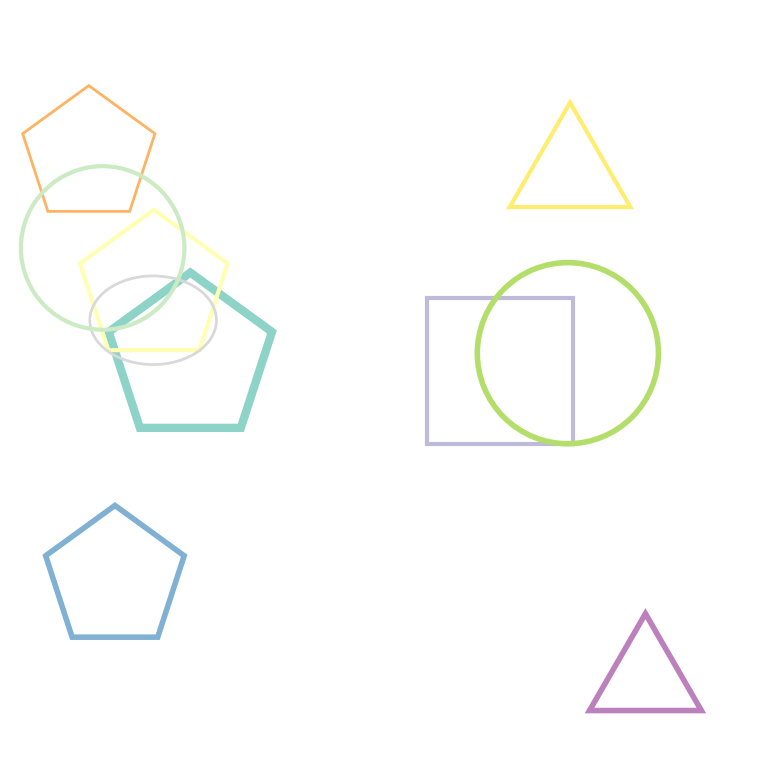[{"shape": "pentagon", "thickness": 3, "radius": 0.56, "center": [0.247, 0.535]}, {"shape": "pentagon", "thickness": 1.5, "radius": 0.5, "center": [0.2, 0.627]}, {"shape": "square", "thickness": 1.5, "radius": 0.48, "center": [0.649, 0.518]}, {"shape": "pentagon", "thickness": 2, "radius": 0.47, "center": [0.149, 0.249]}, {"shape": "pentagon", "thickness": 1, "radius": 0.45, "center": [0.115, 0.799]}, {"shape": "circle", "thickness": 2, "radius": 0.59, "center": [0.738, 0.541]}, {"shape": "oval", "thickness": 1, "radius": 0.41, "center": [0.199, 0.584]}, {"shape": "triangle", "thickness": 2, "radius": 0.42, "center": [0.838, 0.119]}, {"shape": "circle", "thickness": 1.5, "radius": 0.53, "center": [0.133, 0.678]}, {"shape": "triangle", "thickness": 1.5, "radius": 0.45, "center": [0.74, 0.776]}]